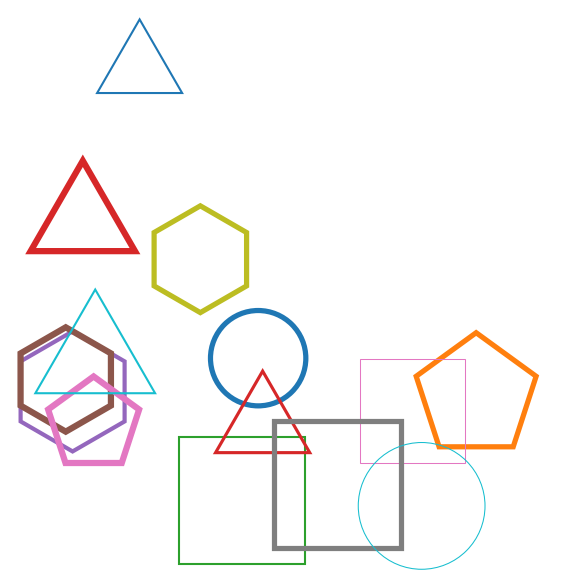[{"shape": "triangle", "thickness": 1, "radius": 0.42, "center": [0.242, 0.881]}, {"shape": "circle", "thickness": 2.5, "radius": 0.41, "center": [0.447, 0.379]}, {"shape": "pentagon", "thickness": 2.5, "radius": 0.55, "center": [0.825, 0.314]}, {"shape": "square", "thickness": 1, "radius": 0.55, "center": [0.419, 0.132]}, {"shape": "triangle", "thickness": 3, "radius": 0.52, "center": [0.143, 0.616]}, {"shape": "triangle", "thickness": 1.5, "radius": 0.47, "center": [0.455, 0.262]}, {"shape": "hexagon", "thickness": 2, "radius": 0.52, "center": [0.126, 0.321]}, {"shape": "hexagon", "thickness": 3, "radius": 0.45, "center": [0.114, 0.342]}, {"shape": "square", "thickness": 0.5, "radius": 0.45, "center": [0.715, 0.287]}, {"shape": "pentagon", "thickness": 3, "radius": 0.41, "center": [0.162, 0.264]}, {"shape": "square", "thickness": 2.5, "radius": 0.55, "center": [0.585, 0.16]}, {"shape": "hexagon", "thickness": 2.5, "radius": 0.46, "center": [0.347, 0.55]}, {"shape": "triangle", "thickness": 1, "radius": 0.6, "center": [0.165, 0.378]}, {"shape": "circle", "thickness": 0.5, "radius": 0.55, "center": [0.73, 0.123]}]